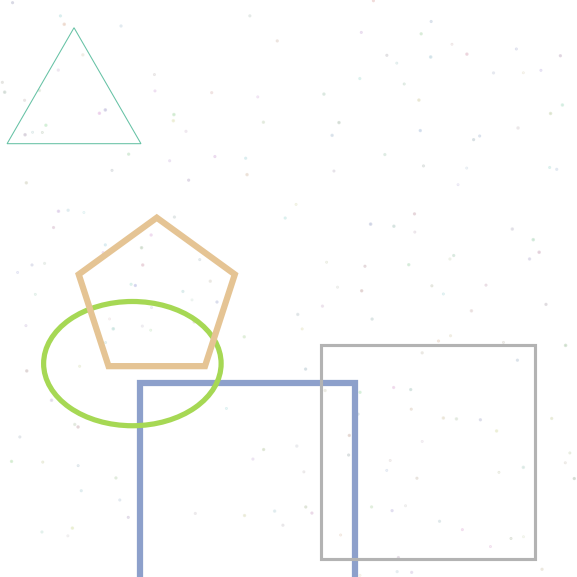[{"shape": "triangle", "thickness": 0.5, "radius": 0.67, "center": [0.128, 0.817]}, {"shape": "square", "thickness": 3, "radius": 0.93, "center": [0.429, 0.15]}, {"shape": "oval", "thickness": 2.5, "radius": 0.77, "center": [0.229, 0.37]}, {"shape": "pentagon", "thickness": 3, "radius": 0.71, "center": [0.271, 0.48]}, {"shape": "square", "thickness": 1.5, "radius": 0.93, "center": [0.741, 0.216]}]